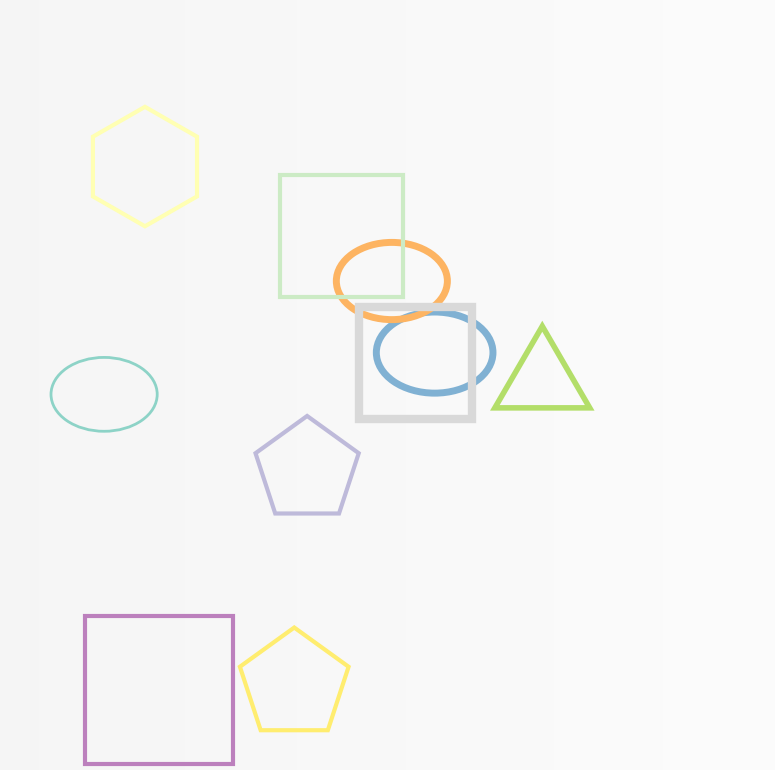[{"shape": "oval", "thickness": 1, "radius": 0.34, "center": [0.134, 0.488]}, {"shape": "hexagon", "thickness": 1.5, "radius": 0.39, "center": [0.187, 0.784]}, {"shape": "pentagon", "thickness": 1.5, "radius": 0.35, "center": [0.396, 0.39]}, {"shape": "oval", "thickness": 2.5, "radius": 0.38, "center": [0.561, 0.542]}, {"shape": "oval", "thickness": 2.5, "radius": 0.36, "center": [0.506, 0.635]}, {"shape": "triangle", "thickness": 2, "radius": 0.35, "center": [0.7, 0.506]}, {"shape": "square", "thickness": 3, "radius": 0.37, "center": [0.536, 0.529]}, {"shape": "square", "thickness": 1.5, "radius": 0.48, "center": [0.205, 0.104]}, {"shape": "square", "thickness": 1.5, "radius": 0.4, "center": [0.441, 0.693]}, {"shape": "pentagon", "thickness": 1.5, "radius": 0.37, "center": [0.38, 0.111]}]